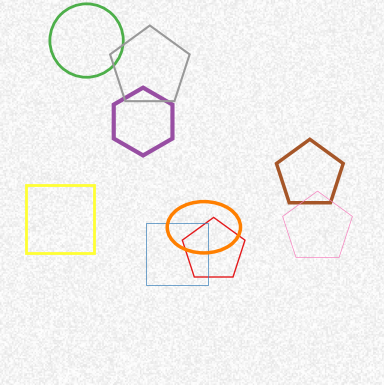[{"shape": "pentagon", "thickness": 1, "radius": 0.43, "center": [0.555, 0.35]}, {"shape": "square", "thickness": 0.5, "radius": 0.4, "center": [0.459, 0.34]}, {"shape": "circle", "thickness": 2, "radius": 0.48, "center": [0.225, 0.895]}, {"shape": "hexagon", "thickness": 3, "radius": 0.44, "center": [0.372, 0.684]}, {"shape": "oval", "thickness": 2.5, "radius": 0.48, "center": [0.53, 0.41]}, {"shape": "square", "thickness": 2, "radius": 0.44, "center": [0.155, 0.431]}, {"shape": "pentagon", "thickness": 2.5, "radius": 0.46, "center": [0.805, 0.547]}, {"shape": "pentagon", "thickness": 0.5, "radius": 0.48, "center": [0.825, 0.408]}, {"shape": "pentagon", "thickness": 1.5, "radius": 0.54, "center": [0.389, 0.825]}]